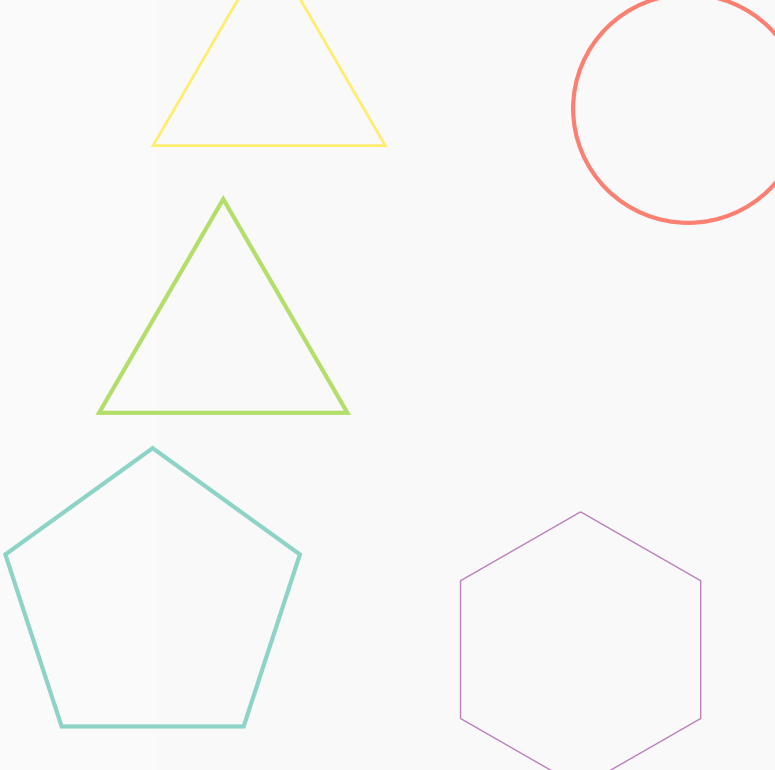[{"shape": "pentagon", "thickness": 1.5, "radius": 1.0, "center": [0.197, 0.218]}, {"shape": "circle", "thickness": 1.5, "radius": 0.74, "center": [0.888, 0.859]}, {"shape": "triangle", "thickness": 1.5, "radius": 0.93, "center": [0.288, 0.556]}, {"shape": "hexagon", "thickness": 0.5, "radius": 0.89, "center": [0.749, 0.156]}, {"shape": "triangle", "thickness": 1, "radius": 0.86, "center": [0.347, 0.897]}]